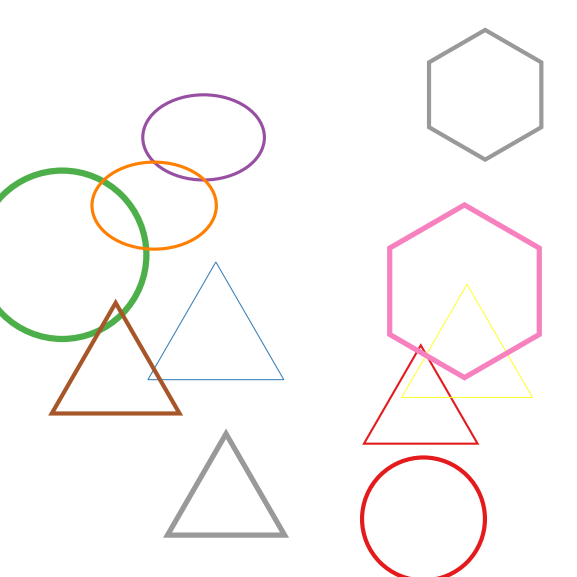[{"shape": "triangle", "thickness": 1, "radius": 0.57, "center": [0.729, 0.288]}, {"shape": "circle", "thickness": 2, "radius": 0.53, "center": [0.733, 0.101]}, {"shape": "triangle", "thickness": 0.5, "radius": 0.68, "center": [0.374, 0.41]}, {"shape": "circle", "thickness": 3, "radius": 0.73, "center": [0.108, 0.558]}, {"shape": "oval", "thickness": 1.5, "radius": 0.53, "center": [0.353, 0.761]}, {"shape": "oval", "thickness": 1.5, "radius": 0.54, "center": [0.267, 0.643]}, {"shape": "triangle", "thickness": 0.5, "radius": 0.65, "center": [0.809, 0.376]}, {"shape": "triangle", "thickness": 2, "radius": 0.64, "center": [0.2, 0.347]}, {"shape": "hexagon", "thickness": 2.5, "radius": 0.75, "center": [0.804, 0.495]}, {"shape": "triangle", "thickness": 2.5, "radius": 0.58, "center": [0.391, 0.131]}, {"shape": "hexagon", "thickness": 2, "radius": 0.56, "center": [0.84, 0.835]}]